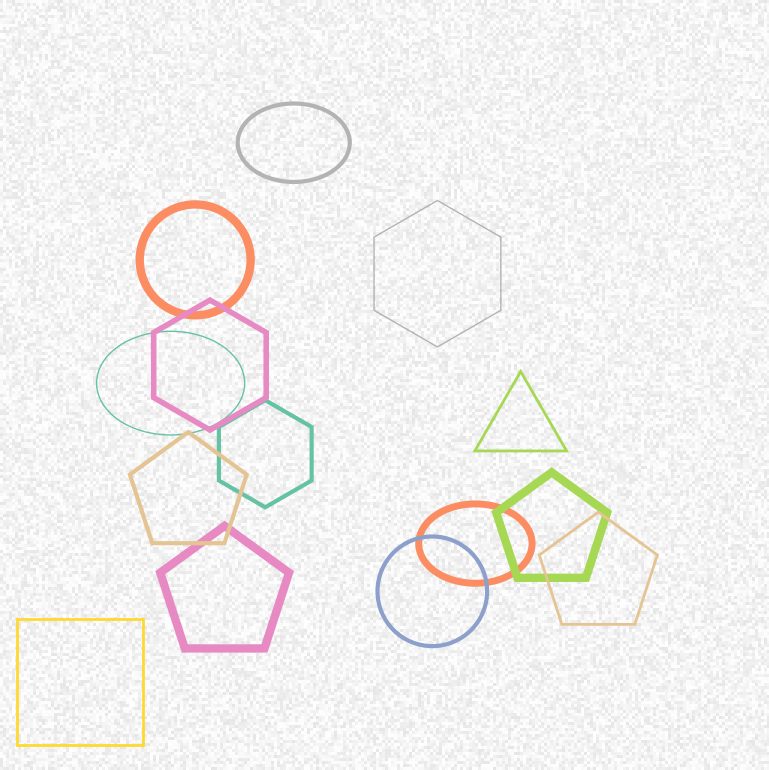[{"shape": "oval", "thickness": 0.5, "radius": 0.48, "center": [0.222, 0.502]}, {"shape": "hexagon", "thickness": 1.5, "radius": 0.35, "center": [0.344, 0.411]}, {"shape": "circle", "thickness": 3, "radius": 0.36, "center": [0.253, 0.663]}, {"shape": "oval", "thickness": 2.5, "radius": 0.37, "center": [0.617, 0.294]}, {"shape": "circle", "thickness": 1.5, "radius": 0.36, "center": [0.561, 0.232]}, {"shape": "hexagon", "thickness": 2, "radius": 0.42, "center": [0.273, 0.526]}, {"shape": "pentagon", "thickness": 3, "radius": 0.44, "center": [0.292, 0.229]}, {"shape": "triangle", "thickness": 1, "radius": 0.34, "center": [0.676, 0.449]}, {"shape": "pentagon", "thickness": 3, "radius": 0.38, "center": [0.717, 0.311]}, {"shape": "square", "thickness": 1, "radius": 0.41, "center": [0.104, 0.115]}, {"shape": "pentagon", "thickness": 1.5, "radius": 0.4, "center": [0.245, 0.359]}, {"shape": "pentagon", "thickness": 1, "radius": 0.4, "center": [0.777, 0.254]}, {"shape": "hexagon", "thickness": 0.5, "radius": 0.48, "center": [0.568, 0.645]}, {"shape": "oval", "thickness": 1.5, "radius": 0.36, "center": [0.381, 0.815]}]